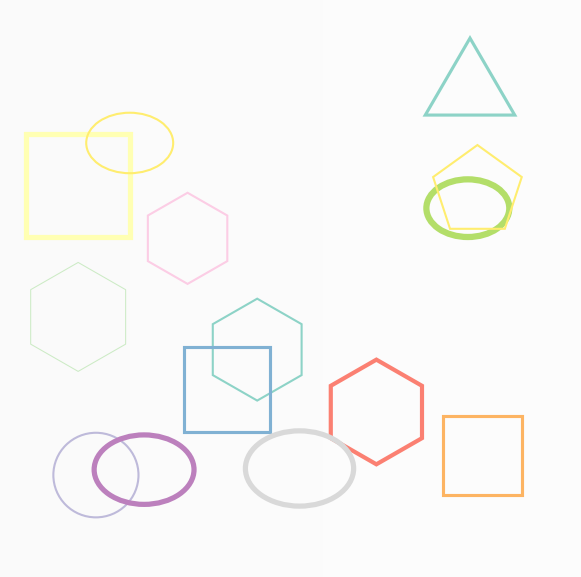[{"shape": "hexagon", "thickness": 1, "radius": 0.44, "center": [0.442, 0.394]}, {"shape": "triangle", "thickness": 1.5, "radius": 0.44, "center": [0.809, 0.844]}, {"shape": "square", "thickness": 2.5, "radius": 0.45, "center": [0.134, 0.678]}, {"shape": "circle", "thickness": 1, "radius": 0.37, "center": [0.165, 0.177]}, {"shape": "hexagon", "thickness": 2, "radius": 0.45, "center": [0.648, 0.286]}, {"shape": "square", "thickness": 1.5, "radius": 0.37, "center": [0.391, 0.325]}, {"shape": "square", "thickness": 1.5, "radius": 0.34, "center": [0.829, 0.21]}, {"shape": "oval", "thickness": 3, "radius": 0.36, "center": [0.805, 0.639]}, {"shape": "hexagon", "thickness": 1, "radius": 0.39, "center": [0.323, 0.586]}, {"shape": "oval", "thickness": 2.5, "radius": 0.47, "center": [0.515, 0.188]}, {"shape": "oval", "thickness": 2.5, "radius": 0.43, "center": [0.248, 0.186]}, {"shape": "hexagon", "thickness": 0.5, "radius": 0.47, "center": [0.134, 0.45]}, {"shape": "oval", "thickness": 1, "radius": 0.37, "center": [0.223, 0.752]}, {"shape": "pentagon", "thickness": 1, "radius": 0.4, "center": [0.821, 0.668]}]